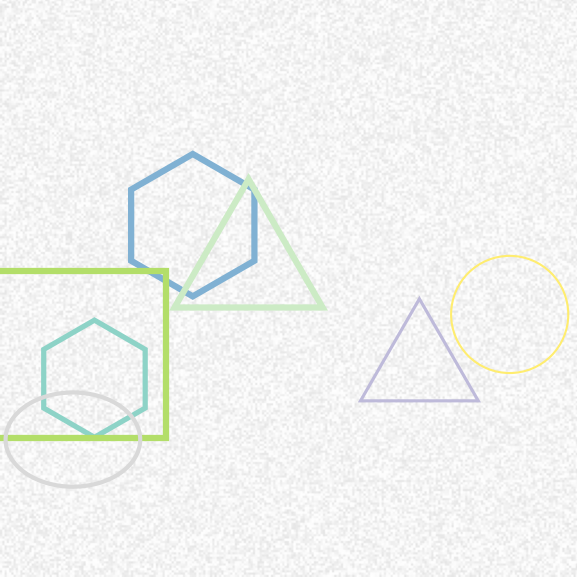[{"shape": "hexagon", "thickness": 2.5, "radius": 0.51, "center": [0.164, 0.343]}, {"shape": "triangle", "thickness": 1.5, "radius": 0.59, "center": [0.726, 0.364]}, {"shape": "hexagon", "thickness": 3, "radius": 0.62, "center": [0.334, 0.609]}, {"shape": "square", "thickness": 3, "radius": 0.72, "center": [0.143, 0.386]}, {"shape": "oval", "thickness": 2, "radius": 0.58, "center": [0.126, 0.238]}, {"shape": "triangle", "thickness": 3, "radius": 0.74, "center": [0.43, 0.541]}, {"shape": "circle", "thickness": 1, "radius": 0.51, "center": [0.883, 0.455]}]